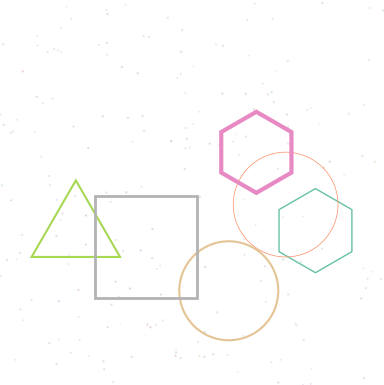[{"shape": "hexagon", "thickness": 1, "radius": 0.55, "center": [0.819, 0.401]}, {"shape": "circle", "thickness": 0.5, "radius": 0.68, "center": [0.742, 0.469]}, {"shape": "hexagon", "thickness": 3, "radius": 0.53, "center": [0.666, 0.604]}, {"shape": "triangle", "thickness": 1.5, "radius": 0.66, "center": [0.197, 0.399]}, {"shape": "circle", "thickness": 1.5, "radius": 0.64, "center": [0.594, 0.245]}, {"shape": "square", "thickness": 2, "radius": 0.66, "center": [0.38, 0.358]}]